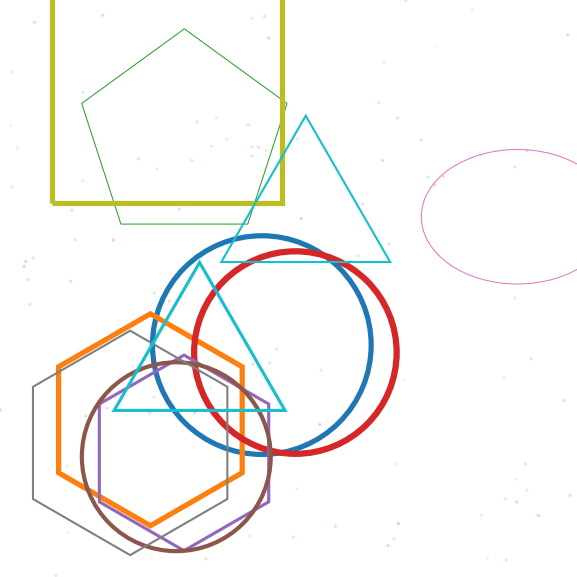[{"shape": "circle", "thickness": 2.5, "radius": 0.95, "center": [0.453, 0.402]}, {"shape": "hexagon", "thickness": 2.5, "radius": 0.92, "center": [0.26, 0.272]}, {"shape": "pentagon", "thickness": 0.5, "radius": 0.93, "center": [0.319, 0.762]}, {"shape": "circle", "thickness": 3, "radius": 0.88, "center": [0.511, 0.389]}, {"shape": "hexagon", "thickness": 1.5, "radius": 0.85, "center": [0.319, 0.215]}, {"shape": "circle", "thickness": 2, "radius": 0.82, "center": [0.305, 0.208]}, {"shape": "oval", "thickness": 0.5, "radius": 0.83, "center": [0.896, 0.624]}, {"shape": "hexagon", "thickness": 1, "radius": 0.97, "center": [0.225, 0.232]}, {"shape": "square", "thickness": 2.5, "radius": 0.99, "center": [0.289, 0.846]}, {"shape": "triangle", "thickness": 1, "radius": 0.84, "center": [0.529, 0.63]}, {"shape": "triangle", "thickness": 1.5, "radius": 0.85, "center": [0.346, 0.374]}]